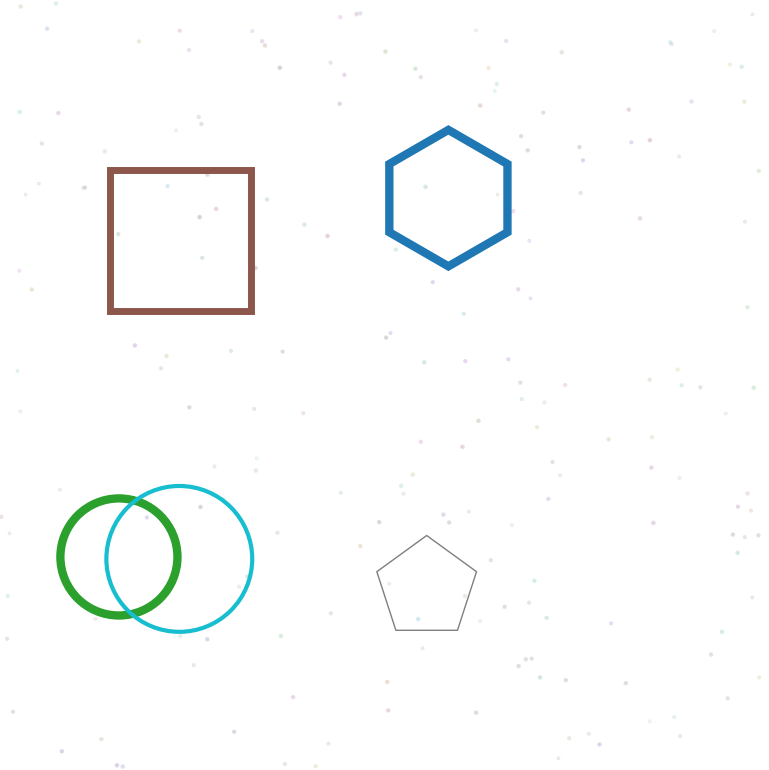[{"shape": "hexagon", "thickness": 3, "radius": 0.44, "center": [0.582, 0.743]}, {"shape": "circle", "thickness": 3, "radius": 0.38, "center": [0.154, 0.277]}, {"shape": "square", "thickness": 2.5, "radius": 0.46, "center": [0.234, 0.688]}, {"shape": "pentagon", "thickness": 0.5, "radius": 0.34, "center": [0.554, 0.236]}, {"shape": "circle", "thickness": 1.5, "radius": 0.47, "center": [0.233, 0.274]}]